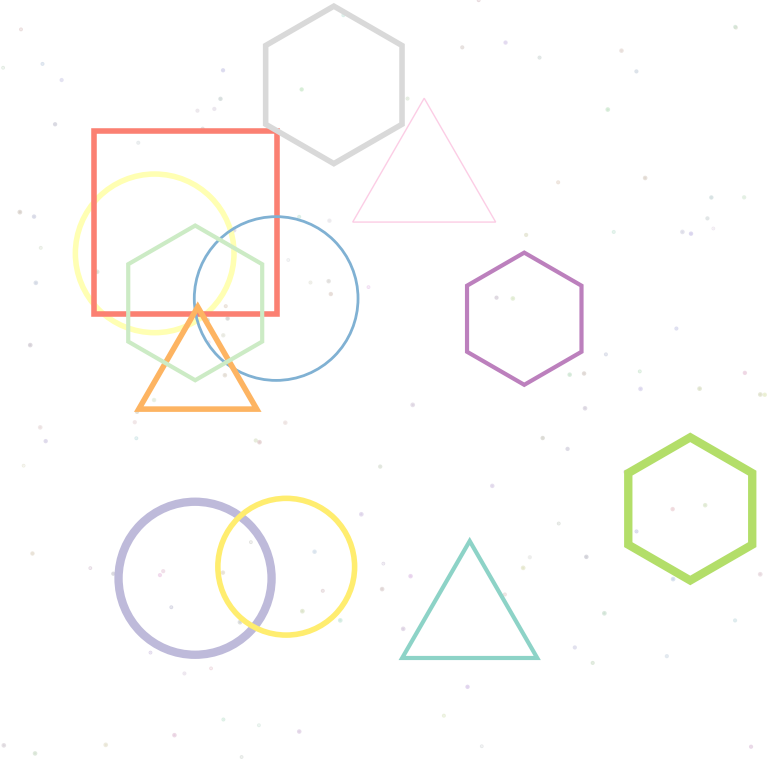[{"shape": "triangle", "thickness": 1.5, "radius": 0.51, "center": [0.61, 0.196]}, {"shape": "circle", "thickness": 2, "radius": 0.52, "center": [0.201, 0.671]}, {"shape": "circle", "thickness": 3, "radius": 0.5, "center": [0.253, 0.249]}, {"shape": "square", "thickness": 2, "radius": 0.59, "center": [0.241, 0.711]}, {"shape": "circle", "thickness": 1, "radius": 0.53, "center": [0.359, 0.612]}, {"shape": "triangle", "thickness": 2, "radius": 0.44, "center": [0.257, 0.513]}, {"shape": "hexagon", "thickness": 3, "radius": 0.46, "center": [0.896, 0.339]}, {"shape": "triangle", "thickness": 0.5, "radius": 0.54, "center": [0.551, 0.765]}, {"shape": "hexagon", "thickness": 2, "radius": 0.51, "center": [0.434, 0.89]}, {"shape": "hexagon", "thickness": 1.5, "radius": 0.43, "center": [0.681, 0.586]}, {"shape": "hexagon", "thickness": 1.5, "radius": 0.5, "center": [0.254, 0.607]}, {"shape": "circle", "thickness": 2, "radius": 0.44, "center": [0.372, 0.264]}]